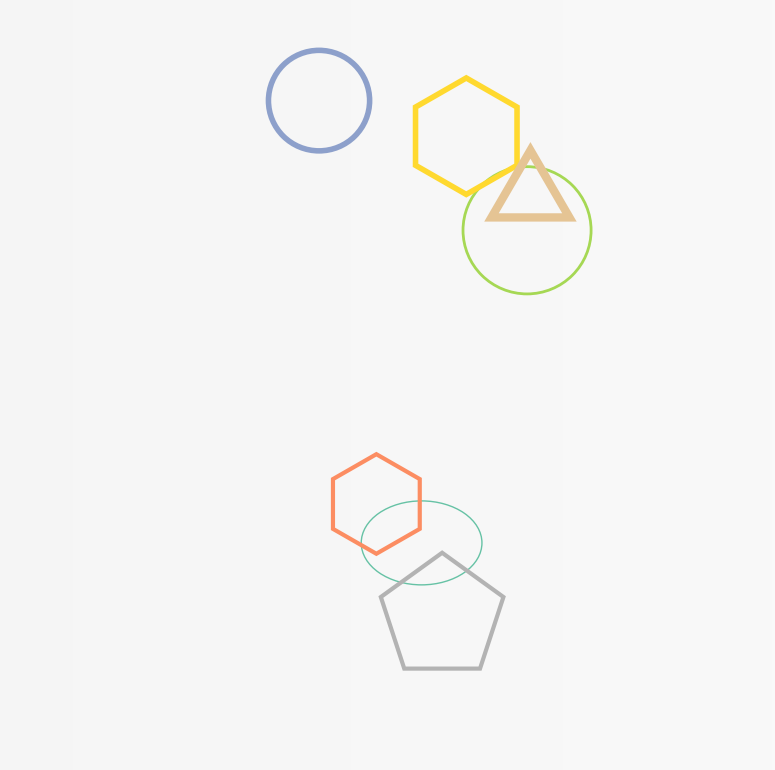[{"shape": "oval", "thickness": 0.5, "radius": 0.39, "center": [0.544, 0.295]}, {"shape": "hexagon", "thickness": 1.5, "radius": 0.32, "center": [0.486, 0.345]}, {"shape": "circle", "thickness": 2, "radius": 0.33, "center": [0.412, 0.869]}, {"shape": "circle", "thickness": 1, "radius": 0.41, "center": [0.68, 0.701]}, {"shape": "hexagon", "thickness": 2, "radius": 0.38, "center": [0.602, 0.823]}, {"shape": "triangle", "thickness": 3, "radius": 0.29, "center": [0.684, 0.747]}, {"shape": "pentagon", "thickness": 1.5, "radius": 0.42, "center": [0.571, 0.199]}]